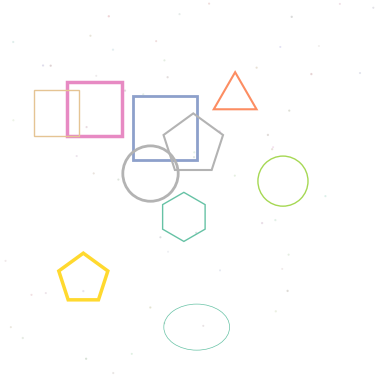[{"shape": "oval", "thickness": 0.5, "radius": 0.43, "center": [0.511, 0.15]}, {"shape": "hexagon", "thickness": 1, "radius": 0.32, "center": [0.478, 0.437]}, {"shape": "triangle", "thickness": 1.5, "radius": 0.32, "center": [0.611, 0.748]}, {"shape": "square", "thickness": 2, "radius": 0.42, "center": [0.428, 0.667]}, {"shape": "square", "thickness": 2.5, "radius": 0.35, "center": [0.246, 0.717]}, {"shape": "circle", "thickness": 1, "radius": 0.33, "center": [0.735, 0.53]}, {"shape": "pentagon", "thickness": 2.5, "radius": 0.33, "center": [0.216, 0.275]}, {"shape": "square", "thickness": 1, "radius": 0.29, "center": [0.146, 0.706]}, {"shape": "circle", "thickness": 2, "radius": 0.36, "center": [0.391, 0.549]}, {"shape": "pentagon", "thickness": 1.5, "radius": 0.41, "center": [0.502, 0.624]}]